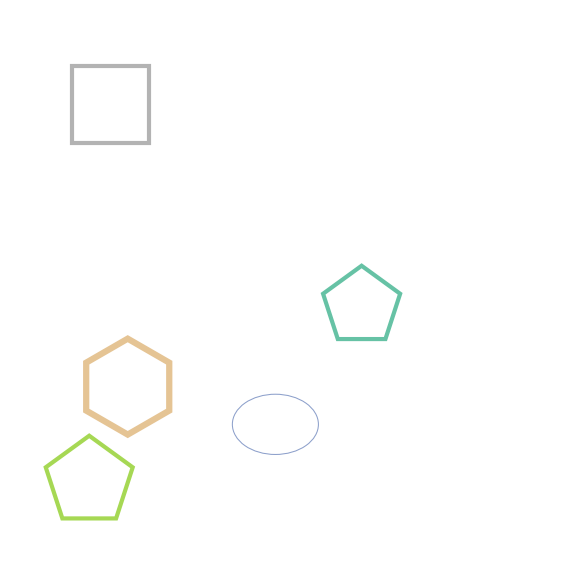[{"shape": "pentagon", "thickness": 2, "radius": 0.35, "center": [0.626, 0.469]}, {"shape": "oval", "thickness": 0.5, "radius": 0.37, "center": [0.477, 0.264]}, {"shape": "pentagon", "thickness": 2, "radius": 0.4, "center": [0.155, 0.165]}, {"shape": "hexagon", "thickness": 3, "radius": 0.42, "center": [0.221, 0.33]}, {"shape": "square", "thickness": 2, "radius": 0.33, "center": [0.191, 0.818]}]